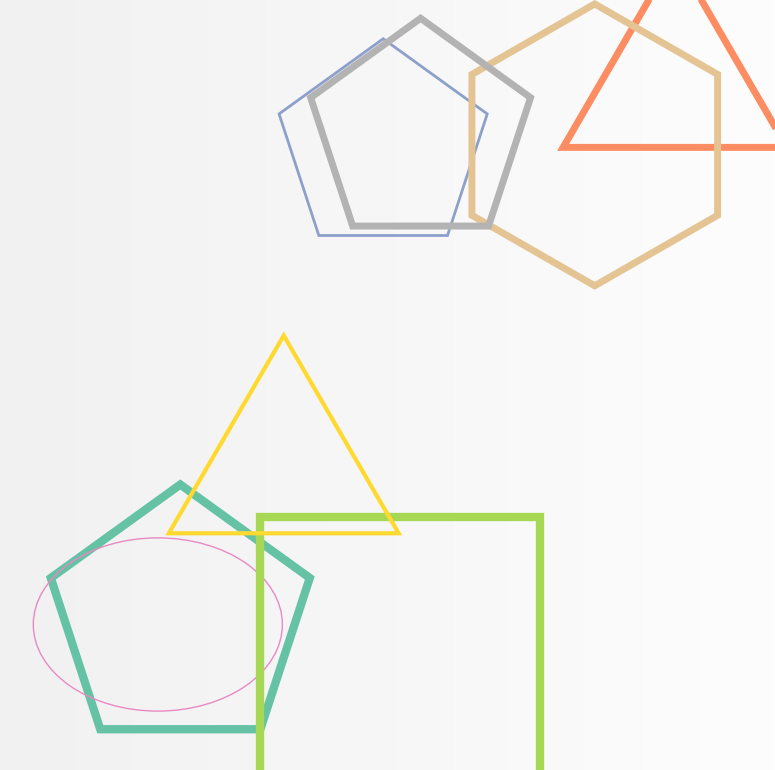[{"shape": "pentagon", "thickness": 3, "radius": 0.88, "center": [0.233, 0.195]}, {"shape": "triangle", "thickness": 2.5, "radius": 0.83, "center": [0.871, 0.892]}, {"shape": "pentagon", "thickness": 1, "radius": 0.71, "center": [0.494, 0.808]}, {"shape": "oval", "thickness": 0.5, "radius": 0.8, "center": [0.204, 0.189]}, {"shape": "square", "thickness": 3, "radius": 0.9, "center": [0.516, 0.148]}, {"shape": "triangle", "thickness": 1.5, "radius": 0.86, "center": [0.366, 0.393]}, {"shape": "hexagon", "thickness": 2.5, "radius": 0.92, "center": [0.767, 0.812]}, {"shape": "pentagon", "thickness": 2.5, "radius": 0.75, "center": [0.543, 0.827]}]